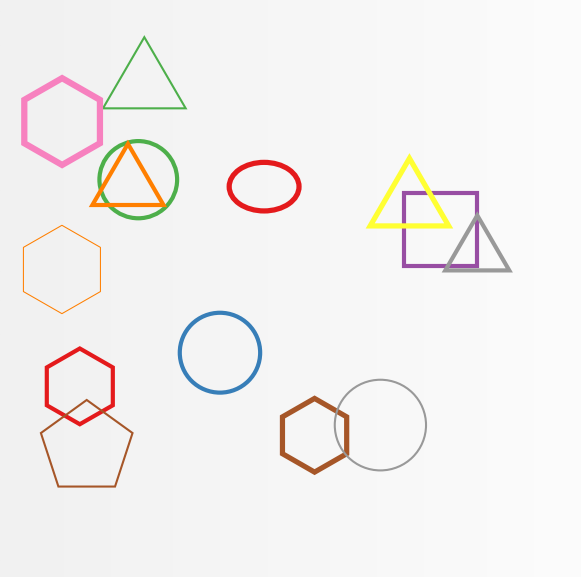[{"shape": "oval", "thickness": 2.5, "radius": 0.3, "center": [0.454, 0.676]}, {"shape": "hexagon", "thickness": 2, "radius": 0.33, "center": [0.137, 0.33]}, {"shape": "circle", "thickness": 2, "radius": 0.35, "center": [0.378, 0.388]}, {"shape": "triangle", "thickness": 1, "radius": 0.41, "center": [0.248, 0.853]}, {"shape": "circle", "thickness": 2, "radius": 0.33, "center": [0.238, 0.688]}, {"shape": "square", "thickness": 2, "radius": 0.31, "center": [0.757, 0.602]}, {"shape": "hexagon", "thickness": 0.5, "radius": 0.38, "center": [0.107, 0.533]}, {"shape": "triangle", "thickness": 2, "radius": 0.35, "center": [0.22, 0.679]}, {"shape": "triangle", "thickness": 2.5, "radius": 0.39, "center": [0.704, 0.647]}, {"shape": "pentagon", "thickness": 1, "radius": 0.41, "center": [0.149, 0.224]}, {"shape": "hexagon", "thickness": 2.5, "radius": 0.32, "center": [0.541, 0.245]}, {"shape": "hexagon", "thickness": 3, "radius": 0.38, "center": [0.107, 0.789]}, {"shape": "triangle", "thickness": 2, "radius": 0.32, "center": [0.821, 0.563]}, {"shape": "circle", "thickness": 1, "radius": 0.39, "center": [0.654, 0.263]}]